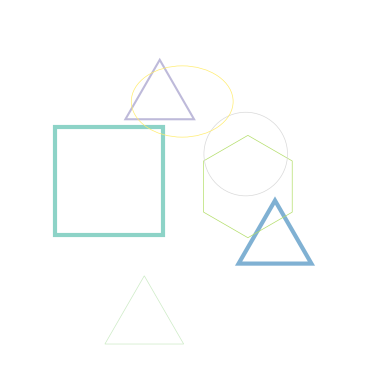[{"shape": "square", "thickness": 3, "radius": 0.7, "center": [0.283, 0.53]}, {"shape": "triangle", "thickness": 1.5, "radius": 0.51, "center": [0.415, 0.742]}, {"shape": "triangle", "thickness": 3, "radius": 0.55, "center": [0.714, 0.37]}, {"shape": "hexagon", "thickness": 0.5, "radius": 0.66, "center": [0.644, 0.515]}, {"shape": "circle", "thickness": 0.5, "radius": 0.54, "center": [0.638, 0.6]}, {"shape": "triangle", "thickness": 0.5, "radius": 0.59, "center": [0.375, 0.165]}, {"shape": "oval", "thickness": 0.5, "radius": 0.66, "center": [0.473, 0.736]}]